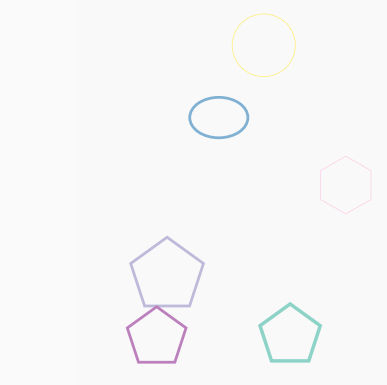[{"shape": "pentagon", "thickness": 2.5, "radius": 0.41, "center": [0.749, 0.129]}, {"shape": "pentagon", "thickness": 2, "radius": 0.49, "center": [0.431, 0.285]}, {"shape": "oval", "thickness": 2, "radius": 0.38, "center": [0.565, 0.695]}, {"shape": "hexagon", "thickness": 0.5, "radius": 0.37, "center": [0.892, 0.519]}, {"shape": "pentagon", "thickness": 2, "radius": 0.4, "center": [0.404, 0.124]}, {"shape": "circle", "thickness": 0.5, "radius": 0.41, "center": [0.681, 0.882]}]